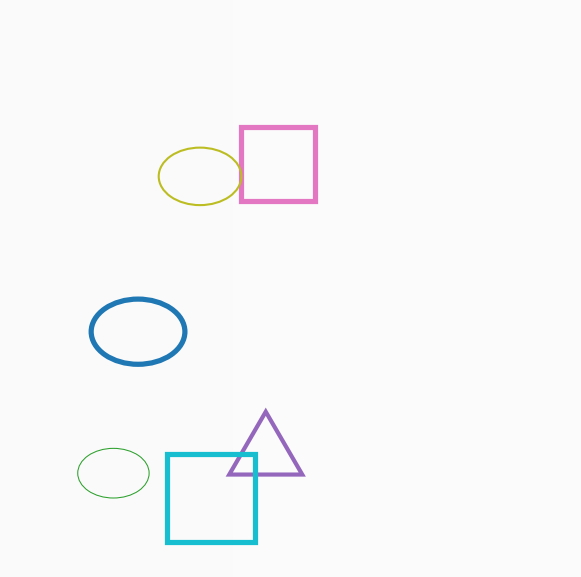[{"shape": "oval", "thickness": 2.5, "radius": 0.4, "center": [0.237, 0.425]}, {"shape": "oval", "thickness": 0.5, "radius": 0.31, "center": [0.195, 0.18]}, {"shape": "triangle", "thickness": 2, "radius": 0.36, "center": [0.457, 0.214]}, {"shape": "square", "thickness": 2.5, "radius": 0.32, "center": [0.478, 0.716]}, {"shape": "oval", "thickness": 1, "radius": 0.36, "center": [0.344, 0.694]}, {"shape": "square", "thickness": 2.5, "radius": 0.38, "center": [0.363, 0.136]}]